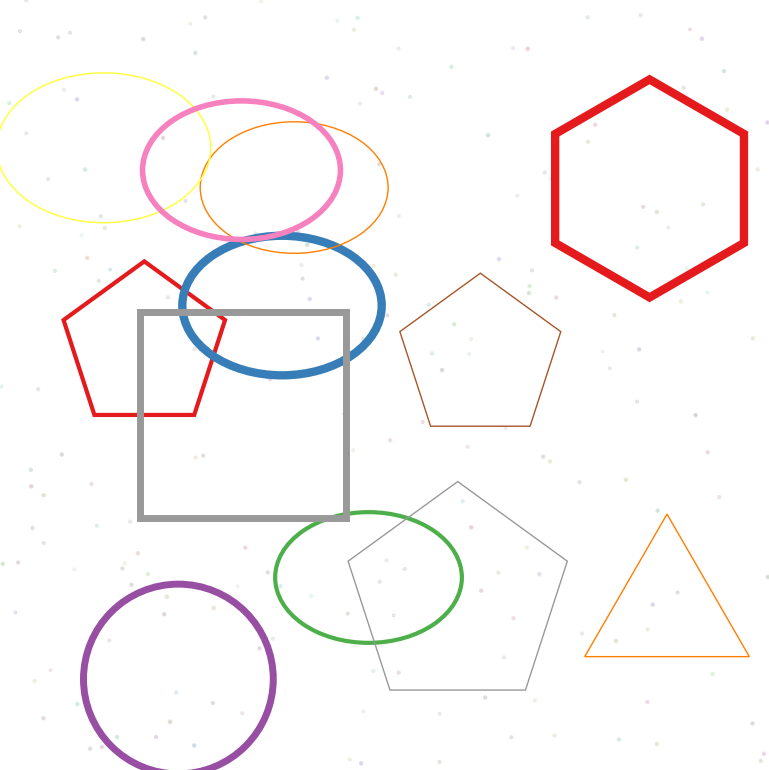[{"shape": "hexagon", "thickness": 3, "radius": 0.71, "center": [0.844, 0.755]}, {"shape": "pentagon", "thickness": 1.5, "radius": 0.55, "center": [0.187, 0.55]}, {"shape": "oval", "thickness": 3, "radius": 0.65, "center": [0.366, 0.603]}, {"shape": "oval", "thickness": 1.5, "radius": 0.61, "center": [0.479, 0.25]}, {"shape": "circle", "thickness": 2.5, "radius": 0.62, "center": [0.232, 0.118]}, {"shape": "triangle", "thickness": 0.5, "radius": 0.62, "center": [0.866, 0.209]}, {"shape": "oval", "thickness": 0.5, "radius": 0.61, "center": [0.382, 0.756]}, {"shape": "oval", "thickness": 0.5, "radius": 0.7, "center": [0.135, 0.808]}, {"shape": "pentagon", "thickness": 0.5, "radius": 0.55, "center": [0.624, 0.535]}, {"shape": "oval", "thickness": 2, "radius": 0.64, "center": [0.314, 0.779]}, {"shape": "pentagon", "thickness": 0.5, "radius": 0.75, "center": [0.594, 0.225]}, {"shape": "square", "thickness": 2.5, "radius": 0.67, "center": [0.316, 0.462]}]